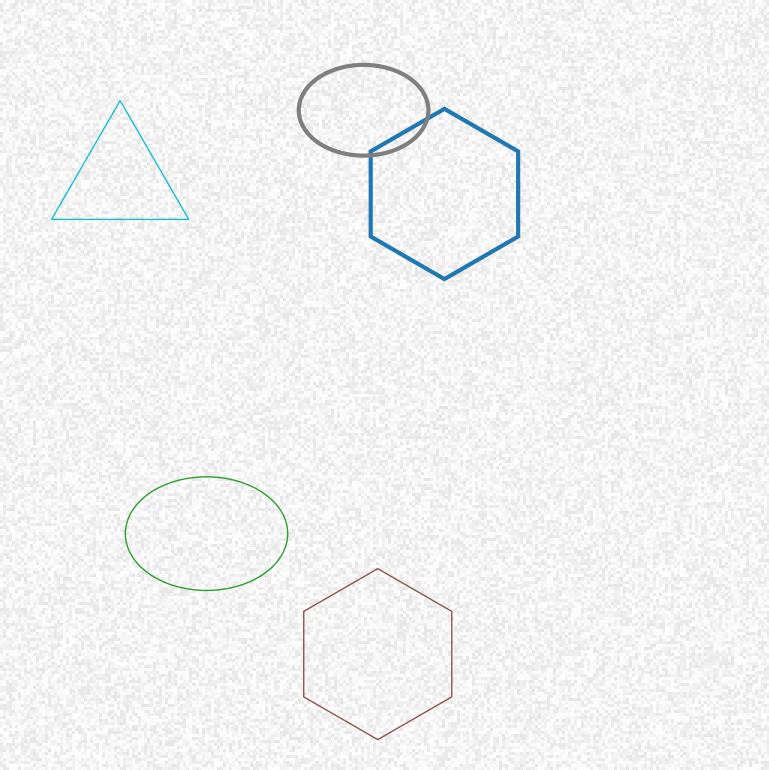[{"shape": "hexagon", "thickness": 1.5, "radius": 0.55, "center": [0.577, 0.748]}, {"shape": "oval", "thickness": 0.5, "radius": 0.53, "center": [0.268, 0.307]}, {"shape": "hexagon", "thickness": 0.5, "radius": 0.56, "center": [0.491, 0.15]}, {"shape": "oval", "thickness": 1.5, "radius": 0.42, "center": [0.472, 0.857]}, {"shape": "triangle", "thickness": 0.5, "radius": 0.51, "center": [0.156, 0.767]}]